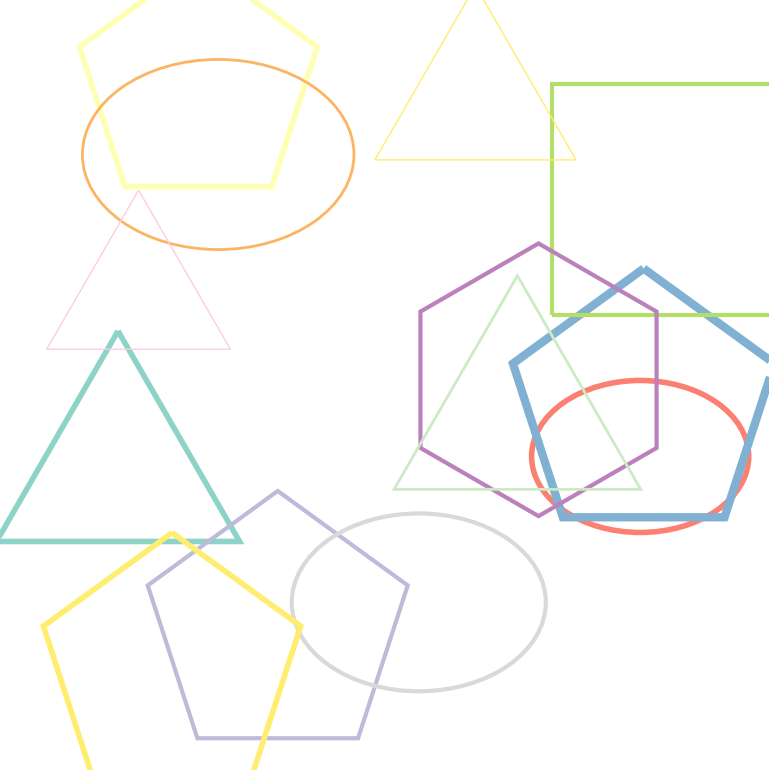[{"shape": "triangle", "thickness": 2, "radius": 0.91, "center": [0.153, 0.388]}, {"shape": "pentagon", "thickness": 2, "radius": 0.81, "center": [0.258, 0.889]}, {"shape": "pentagon", "thickness": 1.5, "radius": 0.89, "center": [0.361, 0.185]}, {"shape": "oval", "thickness": 2, "radius": 0.71, "center": [0.831, 0.407]}, {"shape": "pentagon", "thickness": 3, "radius": 0.89, "center": [0.836, 0.473]}, {"shape": "oval", "thickness": 1, "radius": 0.88, "center": [0.283, 0.799]}, {"shape": "square", "thickness": 1.5, "radius": 0.75, "center": [0.867, 0.741]}, {"shape": "triangle", "thickness": 0.5, "radius": 0.69, "center": [0.18, 0.615]}, {"shape": "oval", "thickness": 1.5, "radius": 0.82, "center": [0.544, 0.218]}, {"shape": "hexagon", "thickness": 1.5, "radius": 0.89, "center": [0.699, 0.507]}, {"shape": "triangle", "thickness": 1, "radius": 0.92, "center": [0.672, 0.457]}, {"shape": "triangle", "thickness": 0.5, "radius": 0.75, "center": [0.617, 0.868]}, {"shape": "pentagon", "thickness": 2, "radius": 0.88, "center": [0.223, 0.133]}]